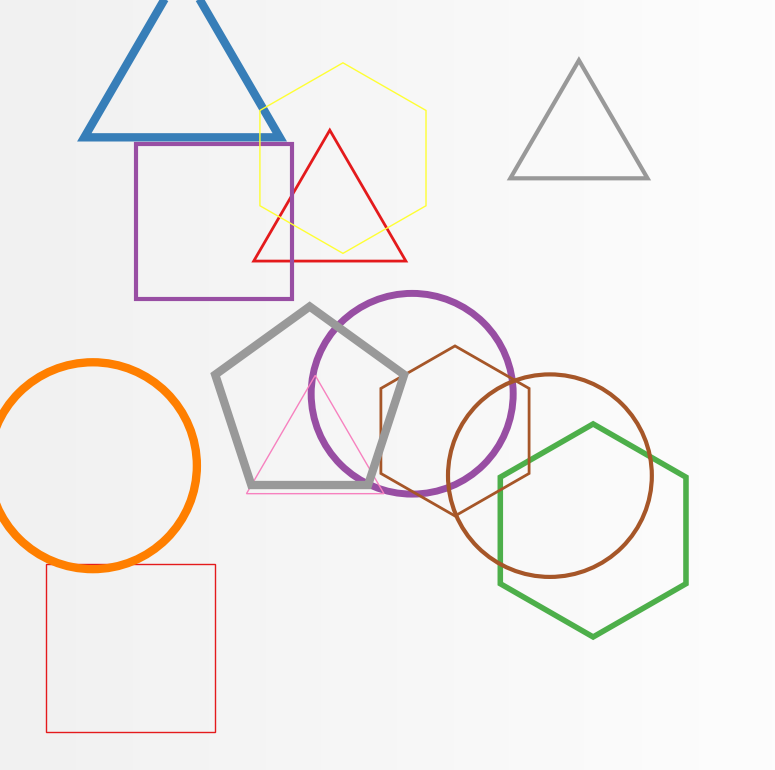[{"shape": "square", "thickness": 0.5, "radius": 0.55, "center": [0.168, 0.159]}, {"shape": "triangle", "thickness": 1, "radius": 0.57, "center": [0.426, 0.718]}, {"shape": "triangle", "thickness": 3, "radius": 0.73, "center": [0.235, 0.894]}, {"shape": "hexagon", "thickness": 2, "radius": 0.69, "center": [0.765, 0.311]}, {"shape": "square", "thickness": 1.5, "radius": 0.51, "center": [0.276, 0.712]}, {"shape": "circle", "thickness": 2.5, "radius": 0.65, "center": [0.532, 0.489]}, {"shape": "circle", "thickness": 3, "radius": 0.67, "center": [0.12, 0.395]}, {"shape": "hexagon", "thickness": 0.5, "radius": 0.62, "center": [0.443, 0.795]}, {"shape": "circle", "thickness": 1.5, "radius": 0.66, "center": [0.71, 0.382]}, {"shape": "hexagon", "thickness": 1, "radius": 0.55, "center": [0.587, 0.44]}, {"shape": "triangle", "thickness": 0.5, "radius": 0.51, "center": [0.407, 0.41]}, {"shape": "triangle", "thickness": 1.5, "radius": 0.51, "center": [0.747, 0.82]}, {"shape": "pentagon", "thickness": 3, "radius": 0.64, "center": [0.4, 0.474]}]